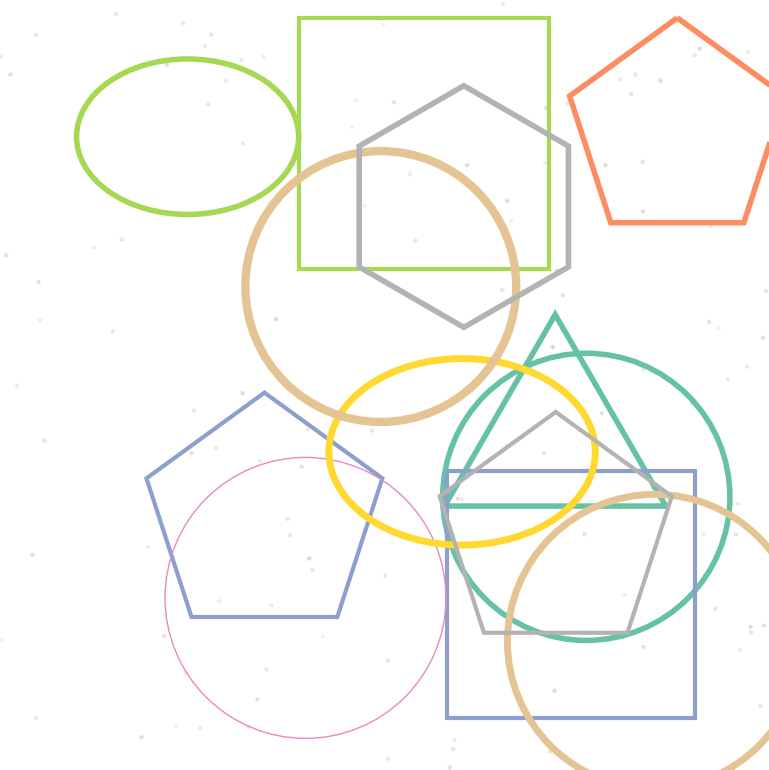[{"shape": "triangle", "thickness": 2, "radius": 0.83, "center": [0.721, 0.426]}, {"shape": "circle", "thickness": 2, "radius": 0.93, "center": [0.761, 0.355]}, {"shape": "pentagon", "thickness": 2, "radius": 0.74, "center": [0.88, 0.83]}, {"shape": "square", "thickness": 1.5, "radius": 0.8, "center": [0.742, 0.228]}, {"shape": "pentagon", "thickness": 1.5, "radius": 0.81, "center": [0.343, 0.329]}, {"shape": "circle", "thickness": 0.5, "radius": 0.91, "center": [0.397, 0.224]}, {"shape": "oval", "thickness": 2, "radius": 0.72, "center": [0.244, 0.822]}, {"shape": "square", "thickness": 1.5, "radius": 0.81, "center": [0.55, 0.813]}, {"shape": "oval", "thickness": 2.5, "radius": 0.87, "center": [0.6, 0.413]}, {"shape": "circle", "thickness": 3, "radius": 0.88, "center": [0.495, 0.628]}, {"shape": "circle", "thickness": 2.5, "radius": 0.96, "center": [0.85, 0.167]}, {"shape": "hexagon", "thickness": 2, "radius": 0.78, "center": [0.602, 0.732]}, {"shape": "pentagon", "thickness": 1.5, "radius": 0.79, "center": [0.722, 0.306]}]